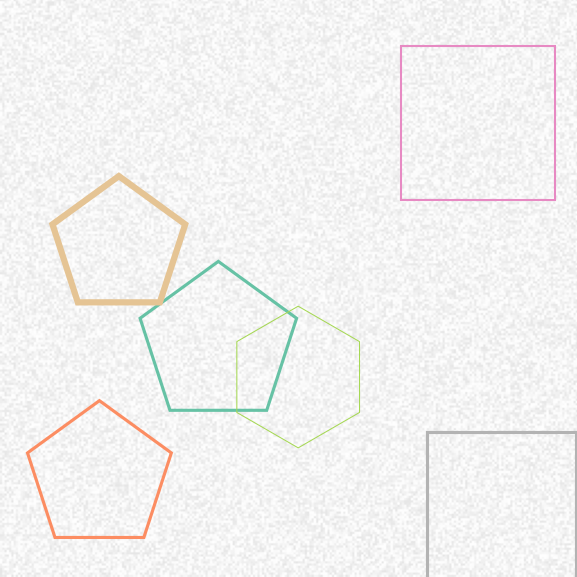[{"shape": "pentagon", "thickness": 1.5, "radius": 0.71, "center": [0.378, 0.404]}, {"shape": "pentagon", "thickness": 1.5, "radius": 0.65, "center": [0.172, 0.174]}, {"shape": "square", "thickness": 1, "radius": 0.67, "center": [0.827, 0.786]}, {"shape": "hexagon", "thickness": 0.5, "radius": 0.61, "center": [0.516, 0.346]}, {"shape": "pentagon", "thickness": 3, "radius": 0.6, "center": [0.206, 0.573]}, {"shape": "square", "thickness": 1.5, "radius": 0.65, "center": [0.869, 0.123]}]